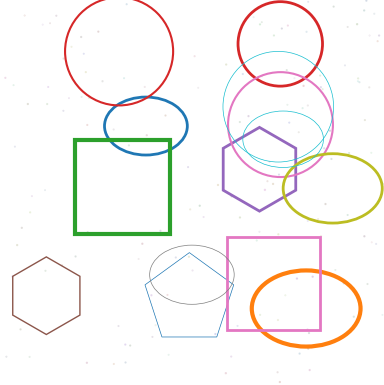[{"shape": "oval", "thickness": 2, "radius": 0.54, "center": [0.379, 0.673]}, {"shape": "pentagon", "thickness": 0.5, "radius": 0.61, "center": [0.492, 0.223]}, {"shape": "oval", "thickness": 3, "radius": 0.71, "center": [0.795, 0.199]}, {"shape": "square", "thickness": 3, "radius": 0.61, "center": [0.318, 0.514]}, {"shape": "circle", "thickness": 2, "radius": 0.55, "center": [0.728, 0.886]}, {"shape": "circle", "thickness": 1.5, "radius": 0.7, "center": [0.309, 0.867]}, {"shape": "hexagon", "thickness": 2, "radius": 0.54, "center": [0.674, 0.56]}, {"shape": "hexagon", "thickness": 1, "radius": 0.5, "center": [0.12, 0.232]}, {"shape": "square", "thickness": 2, "radius": 0.6, "center": [0.711, 0.263]}, {"shape": "circle", "thickness": 1.5, "radius": 0.68, "center": [0.729, 0.676]}, {"shape": "oval", "thickness": 0.5, "radius": 0.55, "center": [0.498, 0.286]}, {"shape": "oval", "thickness": 2, "radius": 0.64, "center": [0.864, 0.511]}, {"shape": "oval", "thickness": 0.5, "radius": 0.52, "center": [0.735, 0.638]}, {"shape": "circle", "thickness": 0.5, "radius": 0.72, "center": [0.723, 0.723]}]